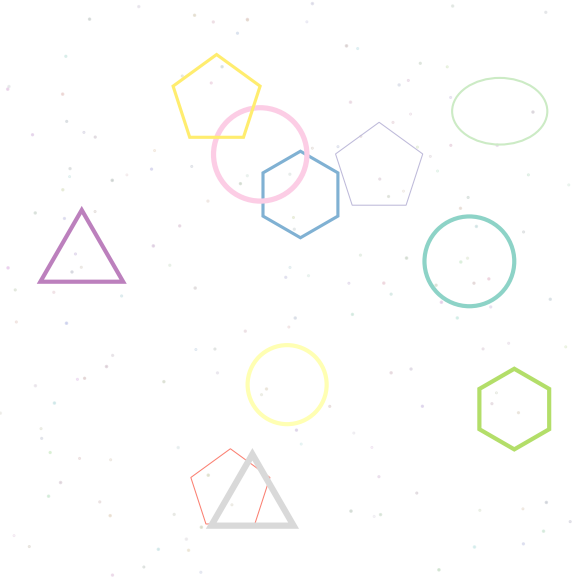[{"shape": "circle", "thickness": 2, "radius": 0.39, "center": [0.813, 0.547]}, {"shape": "circle", "thickness": 2, "radius": 0.34, "center": [0.497, 0.333]}, {"shape": "pentagon", "thickness": 0.5, "radius": 0.4, "center": [0.657, 0.708]}, {"shape": "pentagon", "thickness": 0.5, "radius": 0.36, "center": [0.399, 0.15]}, {"shape": "hexagon", "thickness": 1.5, "radius": 0.37, "center": [0.52, 0.662]}, {"shape": "hexagon", "thickness": 2, "radius": 0.35, "center": [0.891, 0.291]}, {"shape": "circle", "thickness": 2.5, "radius": 0.4, "center": [0.451, 0.732]}, {"shape": "triangle", "thickness": 3, "radius": 0.41, "center": [0.437, 0.13]}, {"shape": "triangle", "thickness": 2, "radius": 0.41, "center": [0.142, 0.553]}, {"shape": "oval", "thickness": 1, "radius": 0.41, "center": [0.865, 0.807]}, {"shape": "pentagon", "thickness": 1.5, "radius": 0.4, "center": [0.375, 0.825]}]